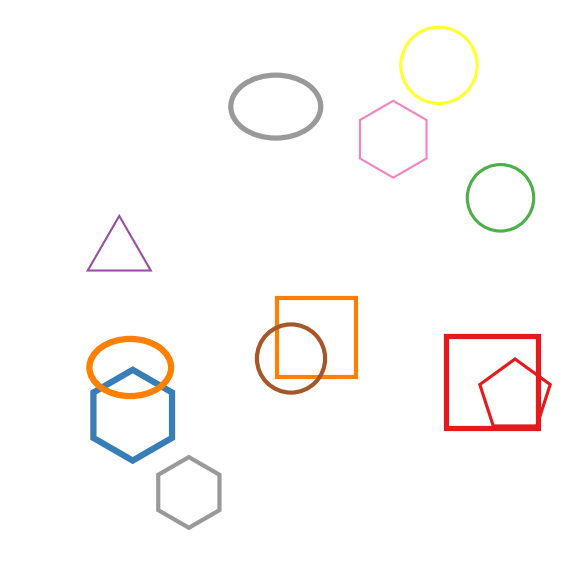[{"shape": "square", "thickness": 2.5, "radius": 0.4, "center": [0.852, 0.337]}, {"shape": "pentagon", "thickness": 1.5, "radius": 0.32, "center": [0.892, 0.313]}, {"shape": "hexagon", "thickness": 3, "radius": 0.39, "center": [0.23, 0.28]}, {"shape": "circle", "thickness": 1.5, "radius": 0.29, "center": [0.867, 0.657]}, {"shape": "triangle", "thickness": 1, "radius": 0.32, "center": [0.207, 0.562]}, {"shape": "oval", "thickness": 3, "radius": 0.35, "center": [0.226, 0.363]}, {"shape": "square", "thickness": 2, "radius": 0.34, "center": [0.548, 0.415]}, {"shape": "circle", "thickness": 1.5, "radius": 0.33, "center": [0.76, 0.886]}, {"shape": "circle", "thickness": 2, "radius": 0.3, "center": [0.504, 0.378]}, {"shape": "hexagon", "thickness": 1, "radius": 0.33, "center": [0.681, 0.758]}, {"shape": "oval", "thickness": 2.5, "radius": 0.39, "center": [0.478, 0.815]}, {"shape": "hexagon", "thickness": 2, "radius": 0.31, "center": [0.327, 0.146]}]